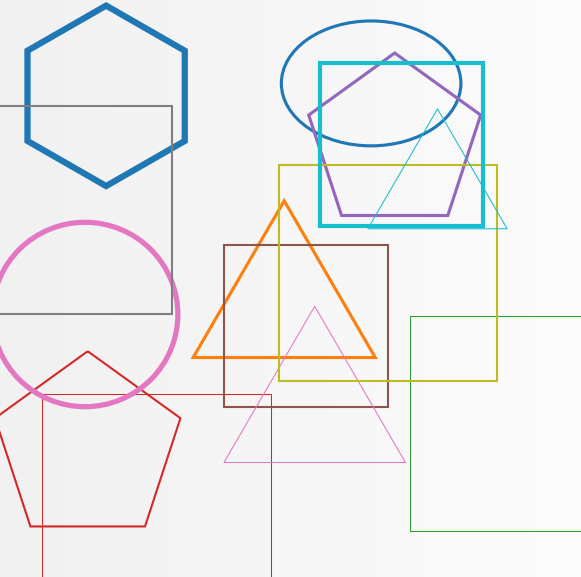[{"shape": "hexagon", "thickness": 3, "radius": 0.78, "center": [0.183, 0.833]}, {"shape": "oval", "thickness": 1.5, "radius": 0.77, "center": [0.638, 0.855]}, {"shape": "triangle", "thickness": 1.5, "radius": 0.9, "center": [0.489, 0.471]}, {"shape": "square", "thickness": 0.5, "radius": 0.93, "center": [0.891, 0.266]}, {"shape": "pentagon", "thickness": 1, "radius": 0.84, "center": [0.151, 0.223]}, {"shape": "square", "thickness": 0.5, "radius": 0.99, "center": [0.269, 0.12]}, {"shape": "pentagon", "thickness": 1.5, "radius": 0.78, "center": [0.679, 0.752]}, {"shape": "square", "thickness": 1, "radius": 0.7, "center": [0.526, 0.435]}, {"shape": "triangle", "thickness": 0.5, "radius": 0.9, "center": [0.541, 0.288]}, {"shape": "circle", "thickness": 2.5, "radius": 0.8, "center": [0.146, 0.455]}, {"shape": "square", "thickness": 1, "radius": 0.9, "center": [0.116, 0.636]}, {"shape": "square", "thickness": 1, "radius": 0.94, "center": [0.667, 0.527]}, {"shape": "square", "thickness": 2, "radius": 0.7, "center": [0.69, 0.749]}, {"shape": "triangle", "thickness": 0.5, "radius": 0.69, "center": [0.753, 0.672]}]